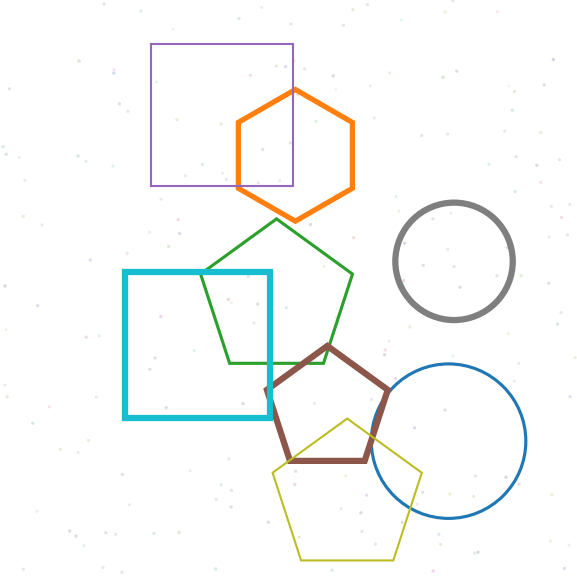[{"shape": "circle", "thickness": 1.5, "radius": 0.67, "center": [0.777, 0.235]}, {"shape": "hexagon", "thickness": 2.5, "radius": 0.57, "center": [0.511, 0.73]}, {"shape": "pentagon", "thickness": 1.5, "radius": 0.69, "center": [0.479, 0.482]}, {"shape": "square", "thickness": 1, "radius": 0.61, "center": [0.384, 0.8]}, {"shape": "pentagon", "thickness": 3, "radius": 0.55, "center": [0.567, 0.29]}, {"shape": "circle", "thickness": 3, "radius": 0.51, "center": [0.786, 0.547]}, {"shape": "pentagon", "thickness": 1, "radius": 0.68, "center": [0.601, 0.139]}, {"shape": "square", "thickness": 3, "radius": 0.63, "center": [0.341, 0.402]}]